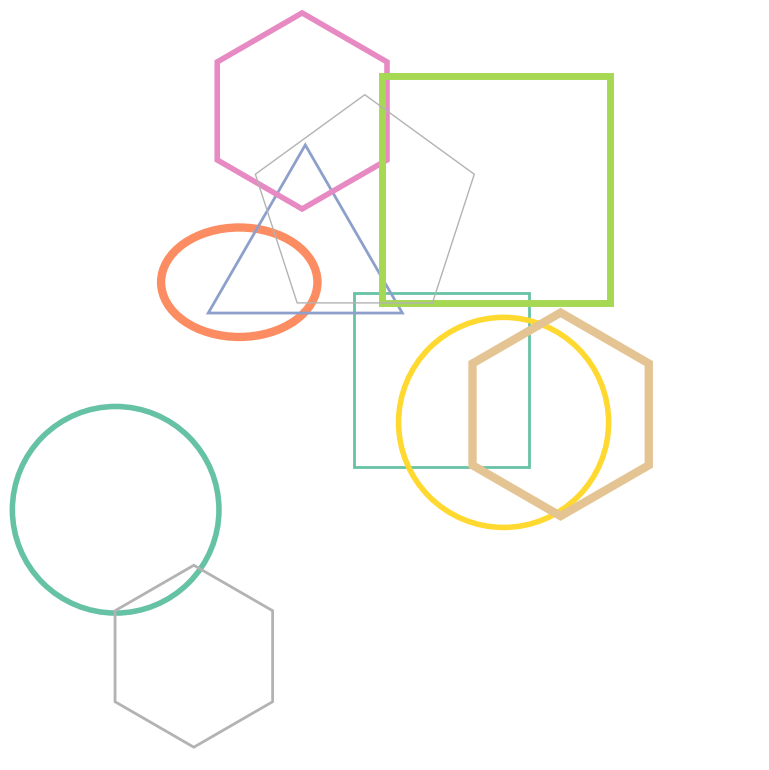[{"shape": "square", "thickness": 1, "radius": 0.57, "center": [0.574, 0.506]}, {"shape": "circle", "thickness": 2, "radius": 0.67, "center": [0.15, 0.338]}, {"shape": "oval", "thickness": 3, "radius": 0.51, "center": [0.311, 0.633]}, {"shape": "triangle", "thickness": 1, "radius": 0.73, "center": [0.396, 0.666]}, {"shape": "hexagon", "thickness": 2, "radius": 0.64, "center": [0.392, 0.856]}, {"shape": "square", "thickness": 2.5, "radius": 0.74, "center": [0.645, 0.754]}, {"shape": "circle", "thickness": 2, "radius": 0.68, "center": [0.654, 0.451]}, {"shape": "hexagon", "thickness": 3, "radius": 0.66, "center": [0.728, 0.462]}, {"shape": "pentagon", "thickness": 0.5, "radius": 0.75, "center": [0.474, 0.728]}, {"shape": "hexagon", "thickness": 1, "radius": 0.59, "center": [0.252, 0.148]}]